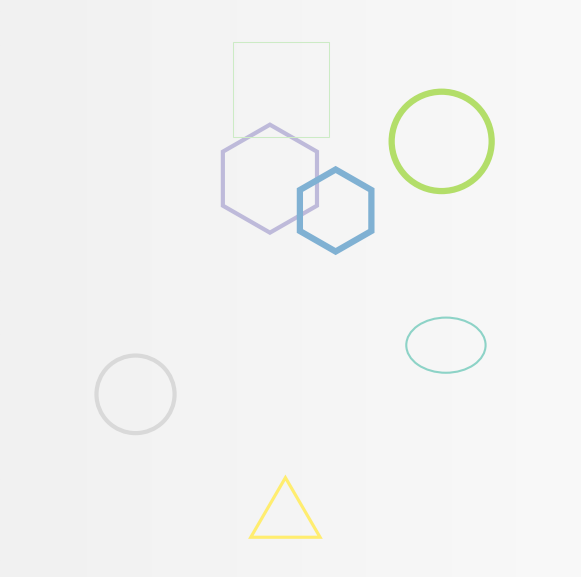[{"shape": "oval", "thickness": 1, "radius": 0.34, "center": [0.767, 0.401]}, {"shape": "hexagon", "thickness": 2, "radius": 0.47, "center": [0.464, 0.69]}, {"shape": "hexagon", "thickness": 3, "radius": 0.36, "center": [0.577, 0.635]}, {"shape": "circle", "thickness": 3, "radius": 0.43, "center": [0.76, 0.754]}, {"shape": "circle", "thickness": 2, "radius": 0.34, "center": [0.233, 0.316]}, {"shape": "square", "thickness": 0.5, "radius": 0.41, "center": [0.483, 0.844]}, {"shape": "triangle", "thickness": 1.5, "radius": 0.34, "center": [0.491, 0.103]}]